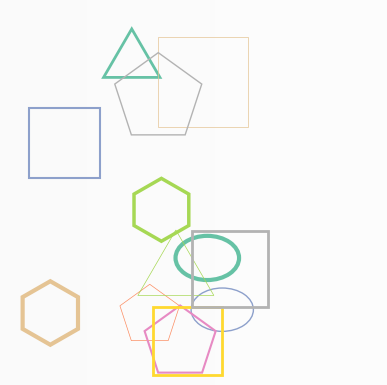[{"shape": "triangle", "thickness": 2, "radius": 0.42, "center": [0.34, 0.841]}, {"shape": "oval", "thickness": 3, "radius": 0.41, "center": [0.535, 0.33]}, {"shape": "pentagon", "thickness": 0.5, "radius": 0.4, "center": [0.386, 0.181]}, {"shape": "oval", "thickness": 1, "radius": 0.4, "center": [0.574, 0.196]}, {"shape": "square", "thickness": 1.5, "radius": 0.45, "center": [0.166, 0.629]}, {"shape": "pentagon", "thickness": 1.5, "radius": 0.48, "center": [0.465, 0.11]}, {"shape": "triangle", "thickness": 0.5, "radius": 0.57, "center": [0.454, 0.289]}, {"shape": "hexagon", "thickness": 2.5, "radius": 0.41, "center": [0.417, 0.455]}, {"shape": "square", "thickness": 2, "radius": 0.44, "center": [0.484, 0.114]}, {"shape": "hexagon", "thickness": 3, "radius": 0.41, "center": [0.13, 0.187]}, {"shape": "square", "thickness": 0.5, "radius": 0.58, "center": [0.525, 0.787]}, {"shape": "square", "thickness": 2, "radius": 0.49, "center": [0.594, 0.3]}, {"shape": "pentagon", "thickness": 1, "radius": 0.59, "center": [0.408, 0.745]}]